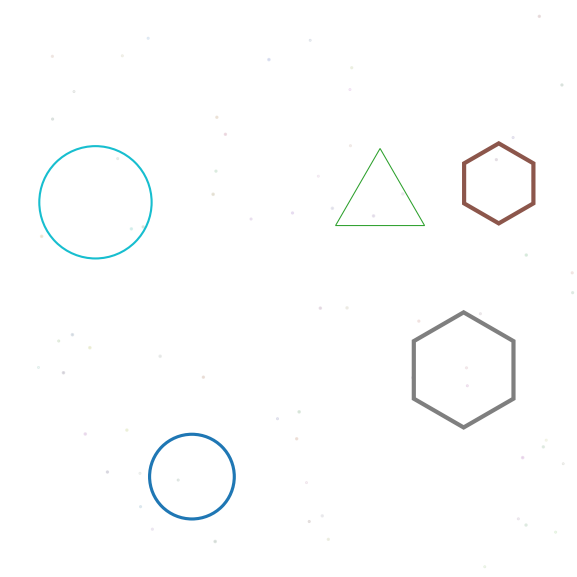[{"shape": "circle", "thickness": 1.5, "radius": 0.37, "center": [0.332, 0.174]}, {"shape": "triangle", "thickness": 0.5, "radius": 0.44, "center": [0.658, 0.653]}, {"shape": "hexagon", "thickness": 2, "radius": 0.35, "center": [0.864, 0.682]}, {"shape": "hexagon", "thickness": 2, "radius": 0.5, "center": [0.803, 0.359]}, {"shape": "circle", "thickness": 1, "radius": 0.49, "center": [0.165, 0.649]}]